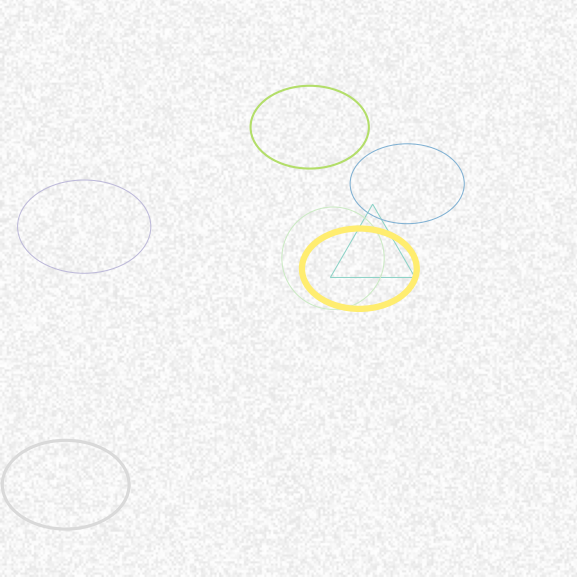[{"shape": "triangle", "thickness": 0.5, "radius": 0.42, "center": [0.645, 0.561]}, {"shape": "oval", "thickness": 0.5, "radius": 0.58, "center": [0.146, 0.607]}, {"shape": "oval", "thickness": 0.5, "radius": 0.49, "center": [0.705, 0.681]}, {"shape": "oval", "thickness": 1, "radius": 0.51, "center": [0.536, 0.779]}, {"shape": "oval", "thickness": 1.5, "radius": 0.55, "center": [0.114, 0.16]}, {"shape": "circle", "thickness": 0.5, "radius": 0.44, "center": [0.577, 0.552]}, {"shape": "oval", "thickness": 3, "radius": 0.5, "center": [0.622, 0.534]}]